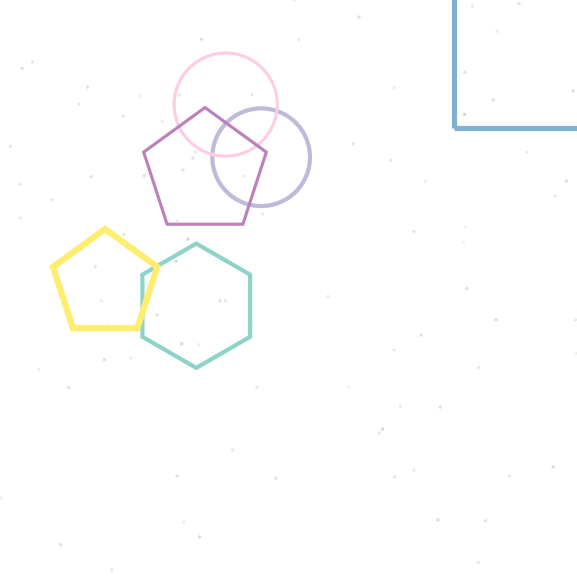[{"shape": "hexagon", "thickness": 2, "radius": 0.54, "center": [0.34, 0.47]}, {"shape": "circle", "thickness": 2, "radius": 0.42, "center": [0.452, 0.727]}, {"shape": "square", "thickness": 2.5, "radius": 0.57, "center": [0.9, 0.891]}, {"shape": "circle", "thickness": 1.5, "radius": 0.45, "center": [0.391, 0.818]}, {"shape": "pentagon", "thickness": 1.5, "radius": 0.56, "center": [0.355, 0.701]}, {"shape": "pentagon", "thickness": 3, "radius": 0.47, "center": [0.182, 0.508]}]